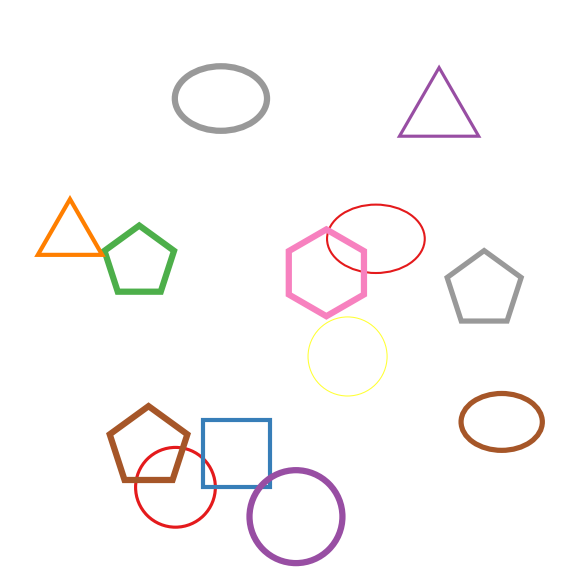[{"shape": "circle", "thickness": 1.5, "radius": 0.35, "center": [0.304, 0.155]}, {"shape": "oval", "thickness": 1, "radius": 0.42, "center": [0.651, 0.586]}, {"shape": "square", "thickness": 2, "radius": 0.29, "center": [0.41, 0.213]}, {"shape": "pentagon", "thickness": 3, "radius": 0.32, "center": [0.241, 0.545]}, {"shape": "circle", "thickness": 3, "radius": 0.4, "center": [0.513, 0.105]}, {"shape": "triangle", "thickness": 1.5, "radius": 0.4, "center": [0.76, 0.803]}, {"shape": "triangle", "thickness": 2, "radius": 0.32, "center": [0.121, 0.59]}, {"shape": "circle", "thickness": 0.5, "radius": 0.34, "center": [0.602, 0.382]}, {"shape": "pentagon", "thickness": 3, "radius": 0.35, "center": [0.257, 0.225]}, {"shape": "oval", "thickness": 2.5, "radius": 0.35, "center": [0.869, 0.269]}, {"shape": "hexagon", "thickness": 3, "radius": 0.38, "center": [0.565, 0.527]}, {"shape": "oval", "thickness": 3, "radius": 0.4, "center": [0.383, 0.829]}, {"shape": "pentagon", "thickness": 2.5, "radius": 0.34, "center": [0.838, 0.498]}]